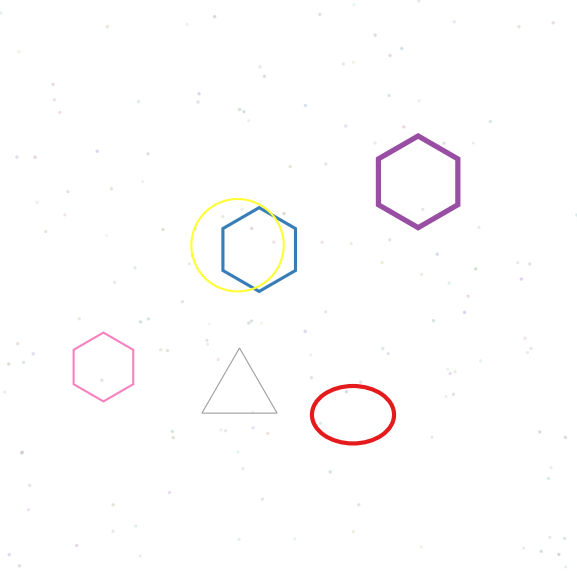[{"shape": "oval", "thickness": 2, "radius": 0.36, "center": [0.611, 0.281]}, {"shape": "hexagon", "thickness": 1.5, "radius": 0.36, "center": [0.449, 0.567]}, {"shape": "hexagon", "thickness": 2.5, "radius": 0.4, "center": [0.724, 0.684]}, {"shape": "circle", "thickness": 1, "radius": 0.4, "center": [0.411, 0.575]}, {"shape": "hexagon", "thickness": 1, "radius": 0.3, "center": [0.179, 0.364]}, {"shape": "triangle", "thickness": 0.5, "radius": 0.38, "center": [0.415, 0.321]}]